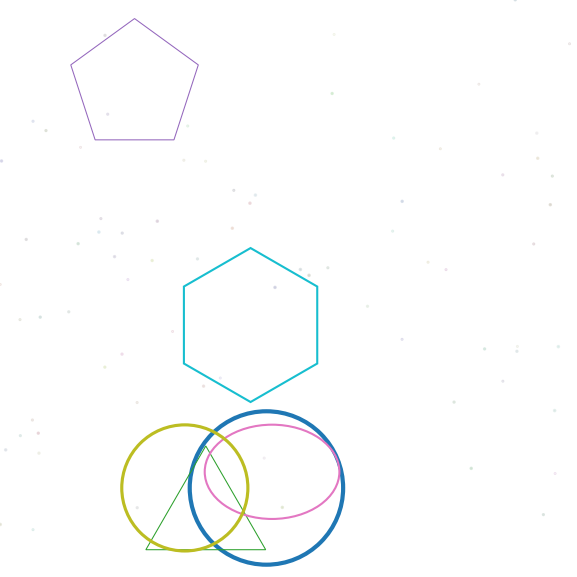[{"shape": "circle", "thickness": 2, "radius": 0.66, "center": [0.461, 0.154]}, {"shape": "triangle", "thickness": 0.5, "radius": 0.6, "center": [0.356, 0.107]}, {"shape": "pentagon", "thickness": 0.5, "radius": 0.58, "center": [0.233, 0.851]}, {"shape": "oval", "thickness": 1, "radius": 0.58, "center": [0.471, 0.182]}, {"shape": "circle", "thickness": 1.5, "radius": 0.55, "center": [0.32, 0.154]}, {"shape": "hexagon", "thickness": 1, "radius": 0.67, "center": [0.434, 0.436]}]